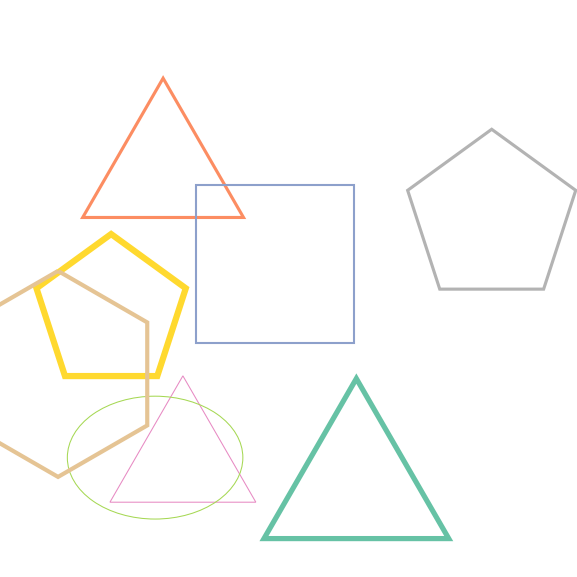[{"shape": "triangle", "thickness": 2.5, "radius": 0.92, "center": [0.617, 0.159]}, {"shape": "triangle", "thickness": 1.5, "radius": 0.8, "center": [0.282, 0.703]}, {"shape": "square", "thickness": 1, "radius": 0.68, "center": [0.476, 0.542]}, {"shape": "triangle", "thickness": 0.5, "radius": 0.73, "center": [0.317, 0.202]}, {"shape": "oval", "thickness": 0.5, "radius": 0.76, "center": [0.269, 0.207]}, {"shape": "pentagon", "thickness": 3, "radius": 0.68, "center": [0.192, 0.458]}, {"shape": "hexagon", "thickness": 2, "radius": 0.89, "center": [0.101, 0.352]}, {"shape": "pentagon", "thickness": 1.5, "radius": 0.77, "center": [0.851, 0.622]}]